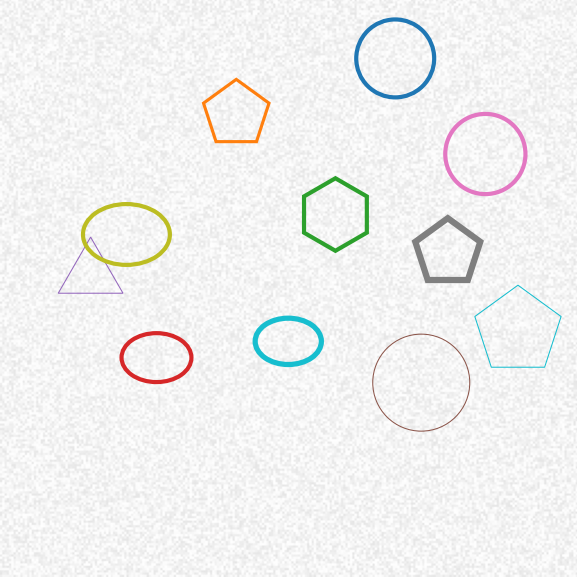[{"shape": "circle", "thickness": 2, "radius": 0.34, "center": [0.684, 0.898]}, {"shape": "pentagon", "thickness": 1.5, "radius": 0.3, "center": [0.409, 0.802]}, {"shape": "hexagon", "thickness": 2, "radius": 0.31, "center": [0.581, 0.628]}, {"shape": "oval", "thickness": 2, "radius": 0.3, "center": [0.271, 0.38]}, {"shape": "triangle", "thickness": 0.5, "radius": 0.32, "center": [0.157, 0.524]}, {"shape": "circle", "thickness": 0.5, "radius": 0.42, "center": [0.729, 0.337]}, {"shape": "circle", "thickness": 2, "radius": 0.35, "center": [0.84, 0.732]}, {"shape": "pentagon", "thickness": 3, "radius": 0.3, "center": [0.775, 0.562]}, {"shape": "oval", "thickness": 2, "radius": 0.38, "center": [0.219, 0.593]}, {"shape": "pentagon", "thickness": 0.5, "radius": 0.39, "center": [0.897, 0.427]}, {"shape": "oval", "thickness": 2.5, "radius": 0.29, "center": [0.499, 0.408]}]